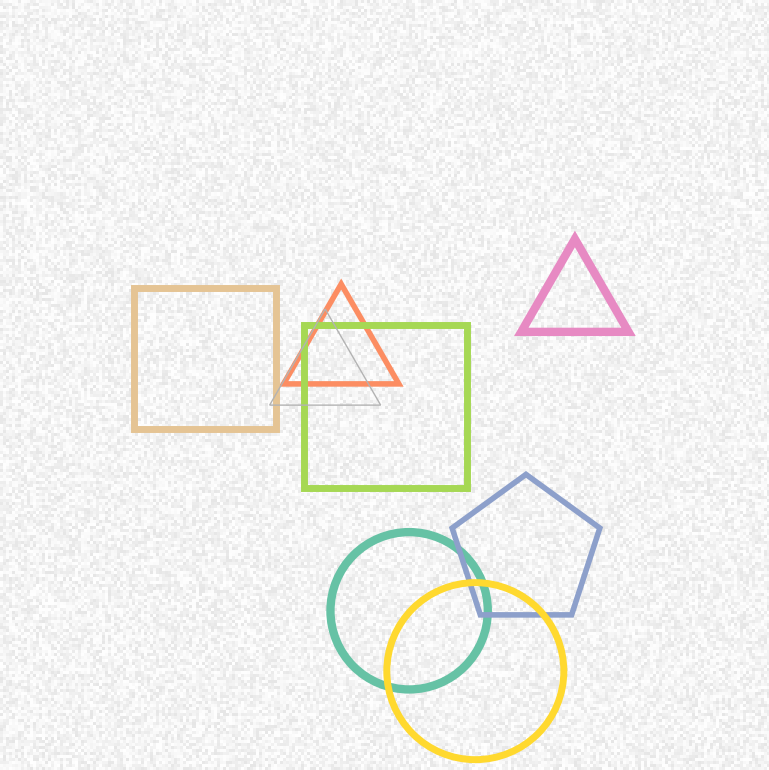[{"shape": "circle", "thickness": 3, "radius": 0.51, "center": [0.531, 0.207]}, {"shape": "triangle", "thickness": 2, "radius": 0.43, "center": [0.443, 0.545]}, {"shape": "pentagon", "thickness": 2, "radius": 0.5, "center": [0.683, 0.283]}, {"shape": "triangle", "thickness": 3, "radius": 0.4, "center": [0.747, 0.609]}, {"shape": "square", "thickness": 2.5, "radius": 0.53, "center": [0.501, 0.472]}, {"shape": "circle", "thickness": 2.5, "radius": 0.57, "center": [0.617, 0.128]}, {"shape": "square", "thickness": 2.5, "radius": 0.46, "center": [0.266, 0.534]}, {"shape": "triangle", "thickness": 0.5, "radius": 0.42, "center": [0.422, 0.515]}]